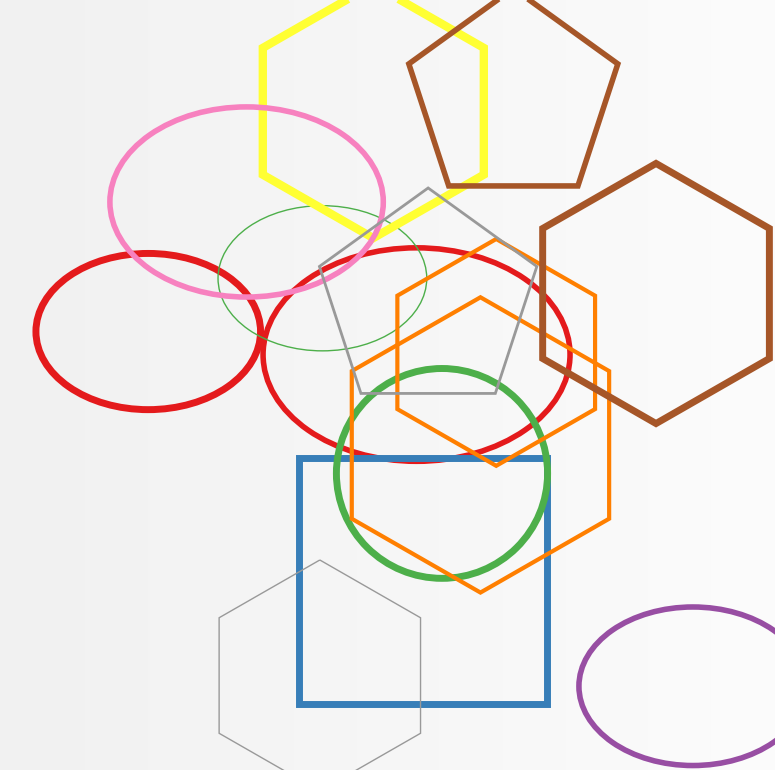[{"shape": "oval", "thickness": 2.5, "radius": 0.72, "center": [0.191, 0.569]}, {"shape": "oval", "thickness": 2, "radius": 0.99, "center": [0.537, 0.54]}, {"shape": "square", "thickness": 2.5, "radius": 0.8, "center": [0.546, 0.245]}, {"shape": "circle", "thickness": 2.5, "radius": 0.68, "center": [0.57, 0.385]}, {"shape": "oval", "thickness": 0.5, "radius": 0.67, "center": [0.416, 0.639]}, {"shape": "oval", "thickness": 2, "radius": 0.74, "center": [0.894, 0.109]}, {"shape": "hexagon", "thickness": 1.5, "radius": 0.74, "center": [0.64, 0.542]}, {"shape": "hexagon", "thickness": 1.5, "radius": 0.96, "center": [0.62, 0.422]}, {"shape": "hexagon", "thickness": 3, "radius": 0.82, "center": [0.482, 0.855]}, {"shape": "pentagon", "thickness": 2, "radius": 0.71, "center": [0.662, 0.873]}, {"shape": "hexagon", "thickness": 2.5, "radius": 0.84, "center": [0.846, 0.619]}, {"shape": "oval", "thickness": 2, "radius": 0.88, "center": [0.318, 0.738]}, {"shape": "hexagon", "thickness": 0.5, "radius": 0.75, "center": [0.413, 0.123]}, {"shape": "pentagon", "thickness": 1, "radius": 0.74, "center": [0.552, 0.608]}]